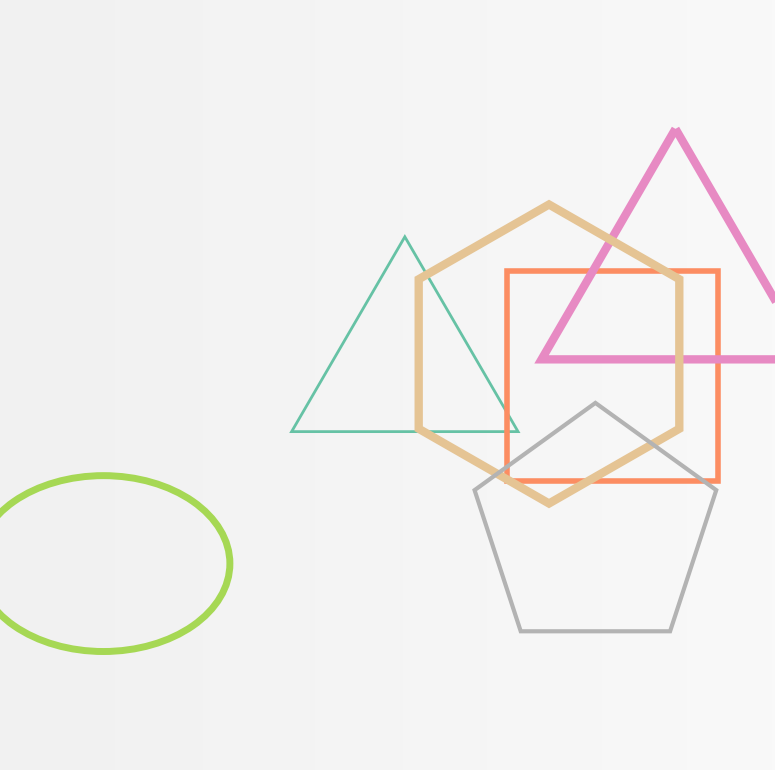[{"shape": "triangle", "thickness": 1, "radius": 0.84, "center": [0.522, 0.524]}, {"shape": "square", "thickness": 2, "radius": 0.68, "center": [0.79, 0.511]}, {"shape": "triangle", "thickness": 3, "radius": 1.0, "center": [0.872, 0.633]}, {"shape": "oval", "thickness": 2.5, "radius": 0.82, "center": [0.133, 0.268]}, {"shape": "hexagon", "thickness": 3, "radius": 0.97, "center": [0.708, 0.54]}, {"shape": "pentagon", "thickness": 1.5, "radius": 0.82, "center": [0.768, 0.313]}]